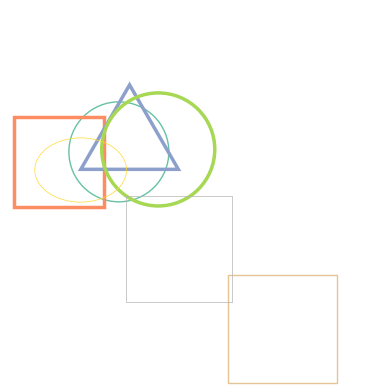[{"shape": "circle", "thickness": 1, "radius": 0.65, "center": [0.309, 0.606]}, {"shape": "square", "thickness": 2.5, "radius": 0.58, "center": [0.152, 0.58]}, {"shape": "triangle", "thickness": 2.5, "radius": 0.73, "center": [0.337, 0.633]}, {"shape": "circle", "thickness": 2.5, "radius": 0.73, "center": [0.411, 0.612]}, {"shape": "oval", "thickness": 0.5, "radius": 0.6, "center": [0.209, 0.558]}, {"shape": "square", "thickness": 1, "radius": 0.71, "center": [0.733, 0.146]}, {"shape": "square", "thickness": 0.5, "radius": 0.68, "center": [0.465, 0.353]}]